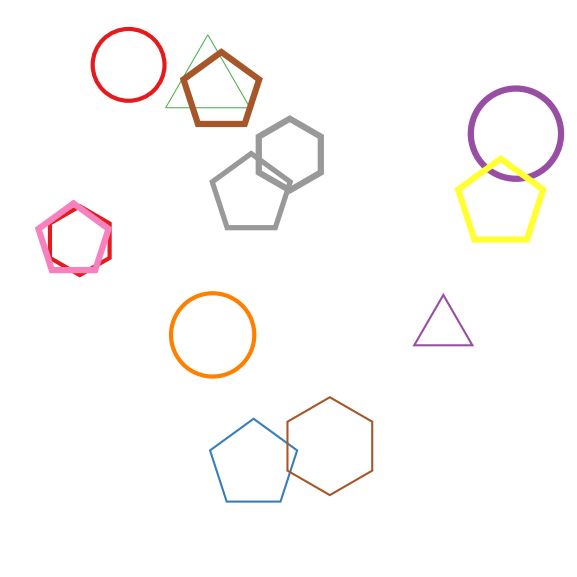[{"shape": "circle", "thickness": 2, "radius": 0.31, "center": [0.223, 0.887]}, {"shape": "hexagon", "thickness": 2, "radius": 0.3, "center": [0.138, 0.582]}, {"shape": "pentagon", "thickness": 1, "radius": 0.4, "center": [0.439, 0.195]}, {"shape": "triangle", "thickness": 0.5, "radius": 0.42, "center": [0.36, 0.855]}, {"shape": "triangle", "thickness": 1, "radius": 0.29, "center": [0.768, 0.43]}, {"shape": "circle", "thickness": 3, "radius": 0.39, "center": [0.893, 0.768]}, {"shape": "circle", "thickness": 2, "radius": 0.36, "center": [0.368, 0.419]}, {"shape": "pentagon", "thickness": 3, "radius": 0.39, "center": [0.867, 0.647]}, {"shape": "pentagon", "thickness": 3, "radius": 0.34, "center": [0.383, 0.84]}, {"shape": "hexagon", "thickness": 1, "radius": 0.42, "center": [0.571, 0.227]}, {"shape": "pentagon", "thickness": 3, "radius": 0.32, "center": [0.127, 0.583]}, {"shape": "pentagon", "thickness": 2.5, "radius": 0.35, "center": [0.435, 0.662]}, {"shape": "hexagon", "thickness": 3, "radius": 0.31, "center": [0.502, 0.732]}]